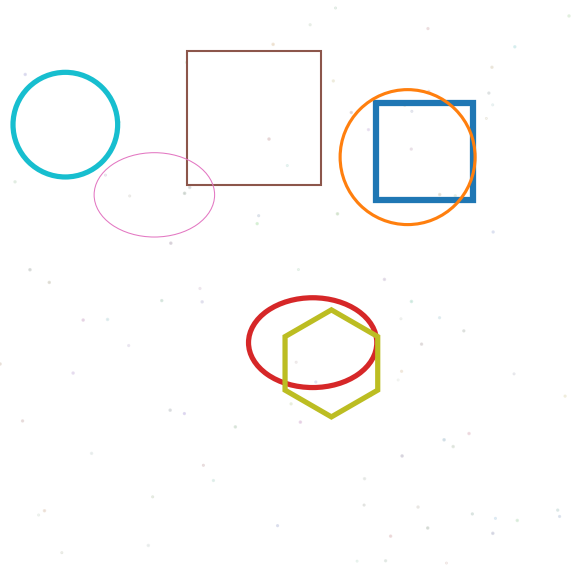[{"shape": "square", "thickness": 3, "radius": 0.42, "center": [0.735, 0.737]}, {"shape": "circle", "thickness": 1.5, "radius": 0.58, "center": [0.706, 0.727]}, {"shape": "oval", "thickness": 2.5, "radius": 0.56, "center": [0.541, 0.406]}, {"shape": "square", "thickness": 1, "radius": 0.58, "center": [0.44, 0.796]}, {"shape": "oval", "thickness": 0.5, "radius": 0.52, "center": [0.267, 0.662]}, {"shape": "hexagon", "thickness": 2.5, "radius": 0.46, "center": [0.574, 0.37]}, {"shape": "circle", "thickness": 2.5, "radius": 0.45, "center": [0.113, 0.783]}]